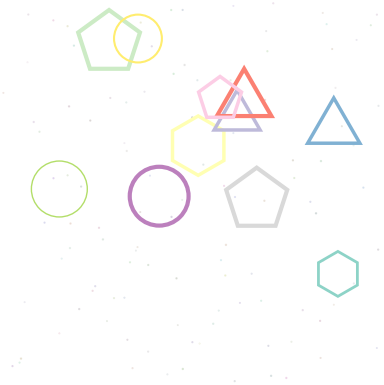[{"shape": "hexagon", "thickness": 2, "radius": 0.29, "center": [0.878, 0.289]}, {"shape": "hexagon", "thickness": 2.5, "radius": 0.39, "center": [0.515, 0.622]}, {"shape": "triangle", "thickness": 2.5, "radius": 0.34, "center": [0.616, 0.697]}, {"shape": "triangle", "thickness": 3, "radius": 0.41, "center": [0.634, 0.739]}, {"shape": "triangle", "thickness": 2.5, "radius": 0.39, "center": [0.867, 0.667]}, {"shape": "circle", "thickness": 1, "radius": 0.36, "center": [0.154, 0.509]}, {"shape": "pentagon", "thickness": 2.5, "radius": 0.29, "center": [0.572, 0.743]}, {"shape": "pentagon", "thickness": 3, "radius": 0.42, "center": [0.667, 0.481]}, {"shape": "circle", "thickness": 3, "radius": 0.38, "center": [0.413, 0.49]}, {"shape": "pentagon", "thickness": 3, "radius": 0.42, "center": [0.283, 0.89]}, {"shape": "circle", "thickness": 1.5, "radius": 0.31, "center": [0.358, 0.9]}]